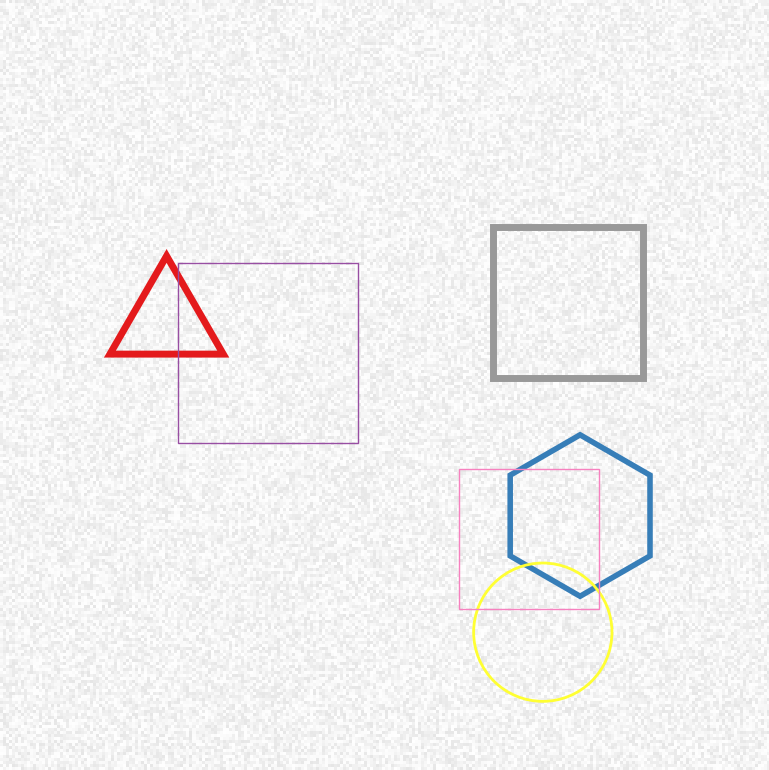[{"shape": "triangle", "thickness": 2.5, "radius": 0.43, "center": [0.216, 0.583]}, {"shape": "hexagon", "thickness": 2, "radius": 0.52, "center": [0.753, 0.33]}, {"shape": "square", "thickness": 0.5, "radius": 0.58, "center": [0.348, 0.542]}, {"shape": "circle", "thickness": 1, "radius": 0.45, "center": [0.705, 0.179]}, {"shape": "square", "thickness": 0.5, "radius": 0.45, "center": [0.687, 0.3]}, {"shape": "square", "thickness": 2.5, "radius": 0.49, "center": [0.738, 0.607]}]